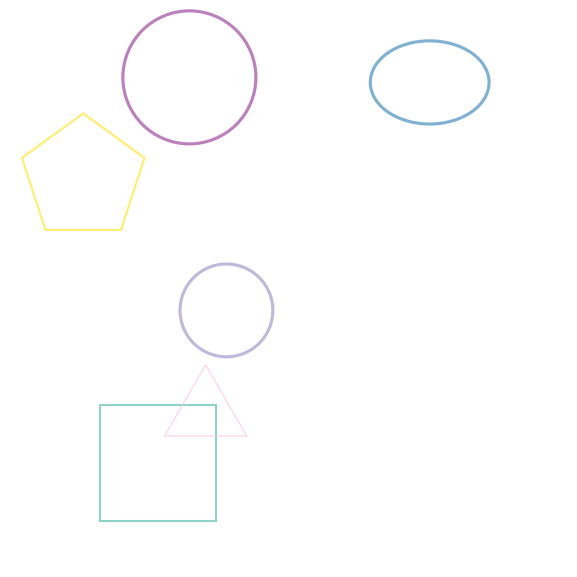[{"shape": "square", "thickness": 1, "radius": 0.5, "center": [0.274, 0.197]}, {"shape": "circle", "thickness": 1.5, "radius": 0.4, "center": [0.392, 0.462]}, {"shape": "oval", "thickness": 1.5, "radius": 0.51, "center": [0.744, 0.856]}, {"shape": "triangle", "thickness": 0.5, "radius": 0.41, "center": [0.356, 0.285]}, {"shape": "circle", "thickness": 1.5, "radius": 0.58, "center": [0.328, 0.865]}, {"shape": "pentagon", "thickness": 1, "radius": 0.56, "center": [0.144, 0.691]}]